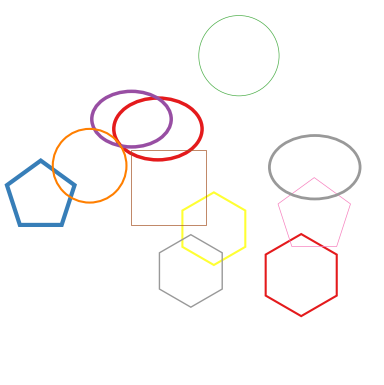[{"shape": "oval", "thickness": 2.5, "radius": 0.57, "center": [0.41, 0.665]}, {"shape": "hexagon", "thickness": 1.5, "radius": 0.53, "center": [0.782, 0.285]}, {"shape": "pentagon", "thickness": 3, "radius": 0.46, "center": [0.106, 0.491]}, {"shape": "circle", "thickness": 0.5, "radius": 0.52, "center": [0.621, 0.855]}, {"shape": "oval", "thickness": 2.5, "radius": 0.52, "center": [0.342, 0.691]}, {"shape": "circle", "thickness": 1.5, "radius": 0.48, "center": [0.233, 0.57]}, {"shape": "hexagon", "thickness": 1.5, "radius": 0.47, "center": [0.555, 0.406]}, {"shape": "square", "thickness": 0.5, "radius": 0.49, "center": [0.437, 0.513]}, {"shape": "pentagon", "thickness": 0.5, "radius": 0.49, "center": [0.816, 0.44]}, {"shape": "hexagon", "thickness": 1, "radius": 0.47, "center": [0.496, 0.296]}, {"shape": "oval", "thickness": 2, "radius": 0.59, "center": [0.818, 0.566]}]